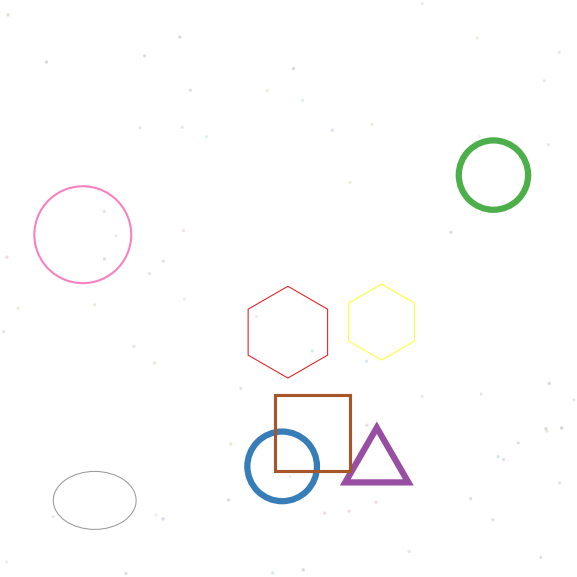[{"shape": "hexagon", "thickness": 0.5, "radius": 0.4, "center": [0.498, 0.424]}, {"shape": "circle", "thickness": 3, "radius": 0.3, "center": [0.489, 0.192]}, {"shape": "circle", "thickness": 3, "radius": 0.3, "center": [0.854, 0.696]}, {"shape": "triangle", "thickness": 3, "radius": 0.32, "center": [0.652, 0.195]}, {"shape": "hexagon", "thickness": 0.5, "radius": 0.33, "center": [0.661, 0.441]}, {"shape": "square", "thickness": 1.5, "radius": 0.33, "center": [0.541, 0.249]}, {"shape": "circle", "thickness": 1, "radius": 0.42, "center": [0.143, 0.593]}, {"shape": "oval", "thickness": 0.5, "radius": 0.36, "center": [0.164, 0.133]}]